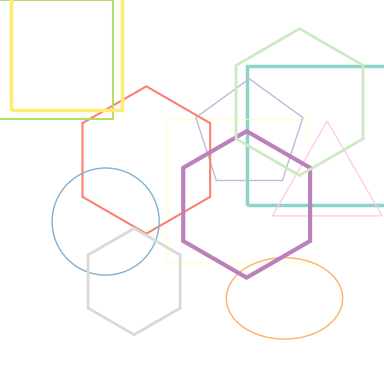[{"shape": "square", "thickness": 2.5, "radius": 0.9, "center": [0.823, 0.649]}, {"shape": "square", "thickness": 0.5, "radius": 0.93, "center": [0.616, 0.505]}, {"shape": "pentagon", "thickness": 1, "radius": 0.73, "center": [0.648, 0.649]}, {"shape": "hexagon", "thickness": 1.5, "radius": 0.96, "center": [0.38, 0.584]}, {"shape": "circle", "thickness": 1, "radius": 0.7, "center": [0.274, 0.425]}, {"shape": "oval", "thickness": 1, "radius": 0.76, "center": [0.739, 0.225]}, {"shape": "square", "thickness": 1.5, "radius": 0.77, "center": [0.137, 0.846]}, {"shape": "triangle", "thickness": 1, "radius": 0.82, "center": [0.85, 0.521]}, {"shape": "hexagon", "thickness": 2, "radius": 0.69, "center": [0.348, 0.269]}, {"shape": "hexagon", "thickness": 3, "radius": 0.95, "center": [0.641, 0.469]}, {"shape": "hexagon", "thickness": 2, "radius": 0.95, "center": [0.778, 0.735]}, {"shape": "square", "thickness": 2.5, "radius": 0.72, "center": [0.172, 0.858]}]